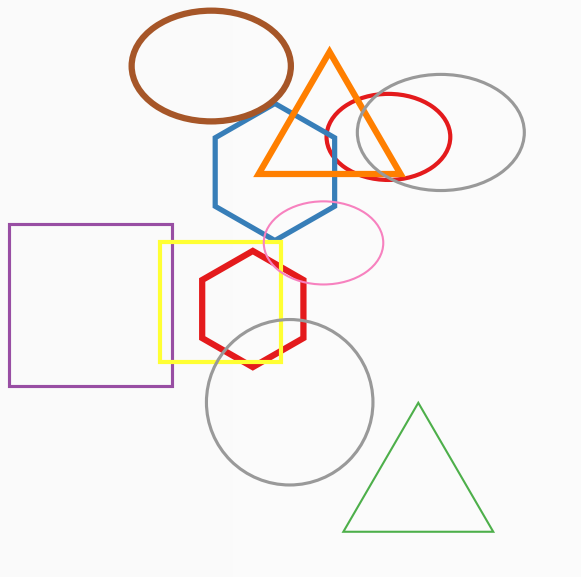[{"shape": "hexagon", "thickness": 3, "radius": 0.5, "center": [0.435, 0.464]}, {"shape": "oval", "thickness": 2, "radius": 0.53, "center": [0.668, 0.762]}, {"shape": "hexagon", "thickness": 2.5, "radius": 0.59, "center": [0.473, 0.701]}, {"shape": "triangle", "thickness": 1, "radius": 0.74, "center": [0.72, 0.153]}, {"shape": "square", "thickness": 1.5, "radius": 0.7, "center": [0.156, 0.471]}, {"shape": "triangle", "thickness": 3, "radius": 0.7, "center": [0.567, 0.768]}, {"shape": "square", "thickness": 2, "radius": 0.52, "center": [0.38, 0.476]}, {"shape": "oval", "thickness": 3, "radius": 0.68, "center": [0.363, 0.885]}, {"shape": "oval", "thickness": 1, "radius": 0.51, "center": [0.557, 0.579]}, {"shape": "circle", "thickness": 1.5, "radius": 0.72, "center": [0.498, 0.303]}, {"shape": "oval", "thickness": 1.5, "radius": 0.72, "center": [0.758, 0.77]}]